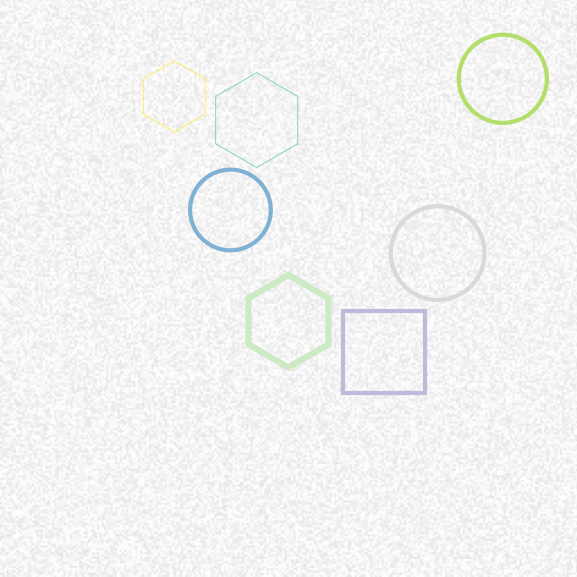[{"shape": "hexagon", "thickness": 0.5, "radius": 0.41, "center": [0.444, 0.791]}, {"shape": "square", "thickness": 2, "radius": 0.36, "center": [0.665, 0.39]}, {"shape": "circle", "thickness": 2, "radius": 0.35, "center": [0.399, 0.636]}, {"shape": "circle", "thickness": 2, "radius": 0.38, "center": [0.871, 0.863]}, {"shape": "circle", "thickness": 2, "radius": 0.41, "center": [0.758, 0.561]}, {"shape": "hexagon", "thickness": 3, "radius": 0.4, "center": [0.5, 0.443]}, {"shape": "hexagon", "thickness": 0.5, "radius": 0.31, "center": [0.302, 0.832]}]